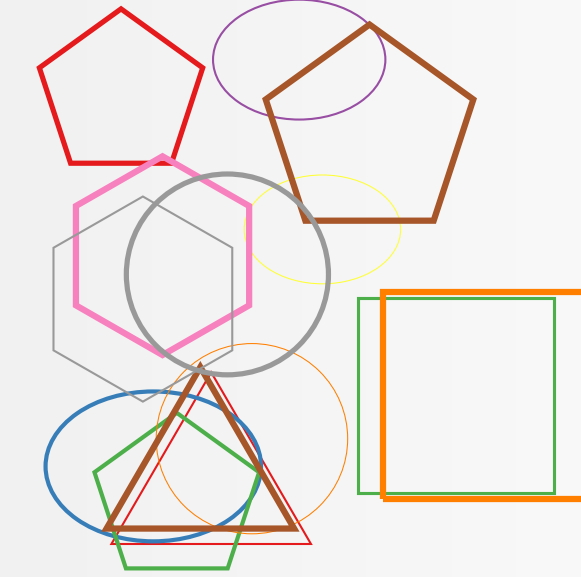[{"shape": "pentagon", "thickness": 2.5, "radius": 0.74, "center": [0.208, 0.836]}, {"shape": "triangle", "thickness": 1, "radius": 0.99, "center": [0.363, 0.156]}, {"shape": "oval", "thickness": 2, "radius": 0.93, "center": [0.264, 0.192]}, {"shape": "pentagon", "thickness": 2, "radius": 0.74, "center": [0.304, 0.135]}, {"shape": "square", "thickness": 1.5, "radius": 0.84, "center": [0.785, 0.314]}, {"shape": "oval", "thickness": 1, "radius": 0.74, "center": [0.515, 0.896]}, {"shape": "square", "thickness": 3, "radius": 0.89, "center": [0.837, 0.315]}, {"shape": "circle", "thickness": 0.5, "radius": 0.82, "center": [0.433, 0.24]}, {"shape": "oval", "thickness": 0.5, "radius": 0.67, "center": [0.555, 0.602]}, {"shape": "triangle", "thickness": 3, "radius": 0.93, "center": [0.345, 0.177]}, {"shape": "pentagon", "thickness": 3, "radius": 0.94, "center": [0.636, 0.769]}, {"shape": "hexagon", "thickness": 3, "radius": 0.86, "center": [0.28, 0.556]}, {"shape": "circle", "thickness": 2.5, "radius": 0.87, "center": [0.391, 0.524]}, {"shape": "hexagon", "thickness": 1, "radius": 0.89, "center": [0.246, 0.481]}]